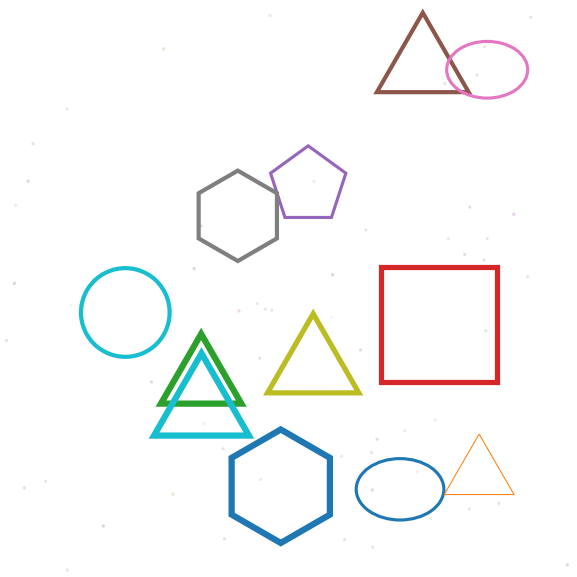[{"shape": "oval", "thickness": 1.5, "radius": 0.38, "center": [0.693, 0.152]}, {"shape": "hexagon", "thickness": 3, "radius": 0.49, "center": [0.486, 0.157]}, {"shape": "triangle", "thickness": 0.5, "radius": 0.35, "center": [0.83, 0.178]}, {"shape": "triangle", "thickness": 3, "radius": 0.4, "center": [0.348, 0.34]}, {"shape": "square", "thickness": 2.5, "radius": 0.5, "center": [0.76, 0.437]}, {"shape": "pentagon", "thickness": 1.5, "radius": 0.34, "center": [0.534, 0.678]}, {"shape": "triangle", "thickness": 2, "radius": 0.46, "center": [0.732, 0.885]}, {"shape": "oval", "thickness": 1.5, "radius": 0.35, "center": [0.844, 0.878]}, {"shape": "hexagon", "thickness": 2, "radius": 0.39, "center": [0.412, 0.625]}, {"shape": "triangle", "thickness": 2.5, "radius": 0.46, "center": [0.542, 0.364]}, {"shape": "triangle", "thickness": 3, "radius": 0.47, "center": [0.349, 0.292]}, {"shape": "circle", "thickness": 2, "radius": 0.38, "center": [0.217, 0.458]}]